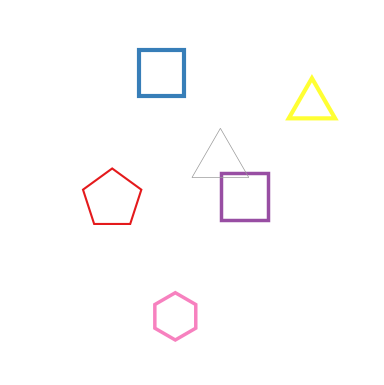[{"shape": "pentagon", "thickness": 1.5, "radius": 0.4, "center": [0.291, 0.483]}, {"shape": "square", "thickness": 3, "radius": 0.3, "center": [0.42, 0.811]}, {"shape": "square", "thickness": 2.5, "radius": 0.3, "center": [0.635, 0.489]}, {"shape": "triangle", "thickness": 3, "radius": 0.35, "center": [0.81, 0.727]}, {"shape": "hexagon", "thickness": 2.5, "radius": 0.31, "center": [0.455, 0.178]}, {"shape": "triangle", "thickness": 0.5, "radius": 0.43, "center": [0.572, 0.582]}]